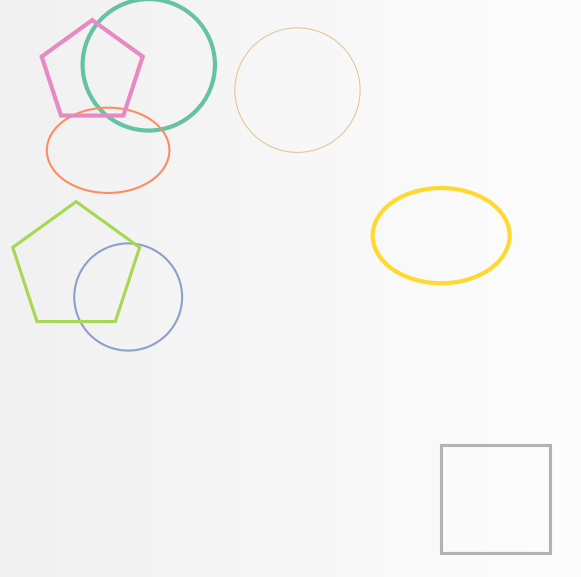[{"shape": "circle", "thickness": 2, "radius": 0.57, "center": [0.256, 0.887]}, {"shape": "oval", "thickness": 1, "radius": 0.53, "center": [0.186, 0.739]}, {"shape": "circle", "thickness": 1, "radius": 0.46, "center": [0.221, 0.485]}, {"shape": "pentagon", "thickness": 2, "radius": 0.46, "center": [0.159, 0.873]}, {"shape": "pentagon", "thickness": 1.5, "radius": 0.57, "center": [0.131, 0.535]}, {"shape": "oval", "thickness": 2, "radius": 0.59, "center": [0.759, 0.591]}, {"shape": "circle", "thickness": 0.5, "radius": 0.54, "center": [0.512, 0.843]}, {"shape": "square", "thickness": 1.5, "radius": 0.47, "center": [0.852, 0.135]}]